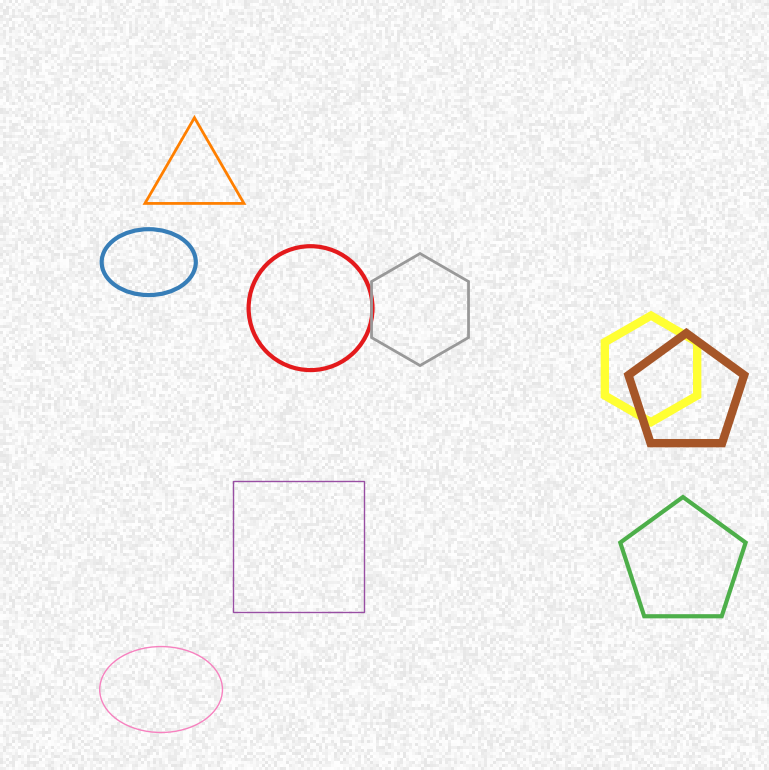[{"shape": "circle", "thickness": 1.5, "radius": 0.4, "center": [0.403, 0.6]}, {"shape": "oval", "thickness": 1.5, "radius": 0.31, "center": [0.193, 0.66]}, {"shape": "pentagon", "thickness": 1.5, "radius": 0.43, "center": [0.887, 0.269]}, {"shape": "square", "thickness": 0.5, "radius": 0.42, "center": [0.388, 0.29]}, {"shape": "triangle", "thickness": 1, "radius": 0.37, "center": [0.253, 0.773]}, {"shape": "hexagon", "thickness": 3, "radius": 0.35, "center": [0.845, 0.521]}, {"shape": "pentagon", "thickness": 3, "radius": 0.4, "center": [0.891, 0.488]}, {"shape": "oval", "thickness": 0.5, "radius": 0.4, "center": [0.209, 0.105]}, {"shape": "hexagon", "thickness": 1, "radius": 0.36, "center": [0.546, 0.598]}]